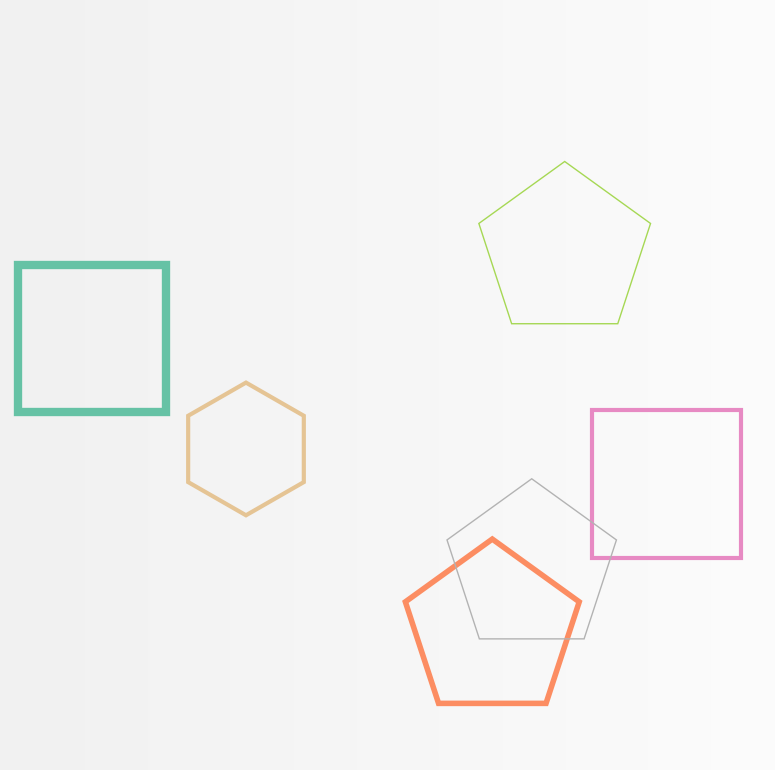[{"shape": "square", "thickness": 3, "radius": 0.48, "center": [0.119, 0.56]}, {"shape": "pentagon", "thickness": 2, "radius": 0.59, "center": [0.635, 0.182]}, {"shape": "square", "thickness": 1.5, "radius": 0.48, "center": [0.86, 0.371]}, {"shape": "pentagon", "thickness": 0.5, "radius": 0.58, "center": [0.729, 0.674]}, {"shape": "hexagon", "thickness": 1.5, "radius": 0.43, "center": [0.317, 0.417]}, {"shape": "pentagon", "thickness": 0.5, "radius": 0.57, "center": [0.686, 0.263]}]